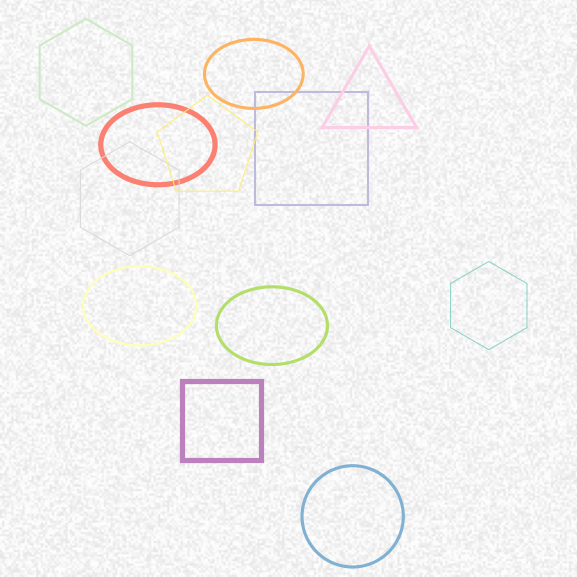[{"shape": "hexagon", "thickness": 0.5, "radius": 0.38, "center": [0.846, 0.47]}, {"shape": "oval", "thickness": 1, "radius": 0.49, "center": [0.242, 0.47]}, {"shape": "square", "thickness": 1, "radius": 0.49, "center": [0.54, 0.742]}, {"shape": "oval", "thickness": 2.5, "radius": 0.49, "center": [0.273, 0.748]}, {"shape": "circle", "thickness": 1.5, "radius": 0.44, "center": [0.611, 0.105]}, {"shape": "oval", "thickness": 1.5, "radius": 0.43, "center": [0.44, 0.871]}, {"shape": "oval", "thickness": 1.5, "radius": 0.48, "center": [0.471, 0.435]}, {"shape": "triangle", "thickness": 1.5, "radius": 0.47, "center": [0.64, 0.825]}, {"shape": "hexagon", "thickness": 0.5, "radius": 0.49, "center": [0.225, 0.655]}, {"shape": "square", "thickness": 2.5, "radius": 0.34, "center": [0.383, 0.27]}, {"shape": "hexagon", "thickness": 1, "radius": 0.46, "center": [0.149, 0.874]}, {"shape": "pentagon", "thickness": 0.5, "radius": 0.46, "center": [0.359, 0.742]}]